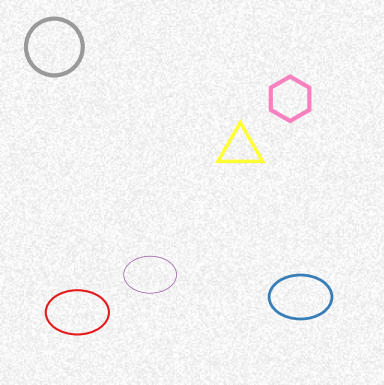[{"shape": "oval", "thickness": 1.5, "radius": 0.41, "center": [0.201, 0.189]}, {"shape": "oval", "thickness": 2, "radius": 0.41, "center": [0.781, 0.229]}, {"shape": "oval", "thickness": 0.5, "radius": 0.34, "center": [0.39, 0.286]}, {"shape": "triangle", "thickness": 2.5, "radius": 0.34, "center": [0.624, 0.614]}, {"shape": "hexagon", "thickness": 3, "radius": 0.29, "center": [0.753, 0.743]}, {"shape": "circle", "thickness": 3, "radius": 0.37, "center": [0.141, 0.878]}]